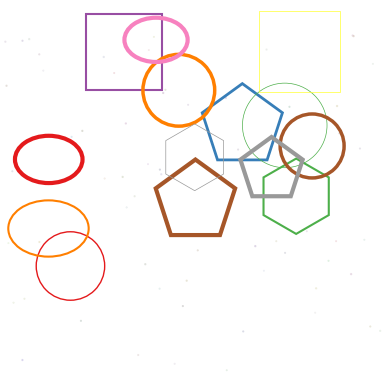[{"shape": "oval", "thickness": 3, "radius": 0.44, "center": [0.127, 0.586]}, {"shape": "circle", "thickness": 1, "radius": 0.44, "center": [0.183, 0.309]}, {"shape": "pentagon", "thickness": 2, "radius": 0.55, "center": [0.629, 0.673]}, {"shape": "hexagon", "thickness": 1.5, "radius": 0.49, "center": [0.769, 0.49]}, {"shape": "circle", "thickness": 0.5, "radius": 0.55, "center": [0.74, 0.674]}, {"shape": "square", "thickness": 1.5, "radius": 0.49, "center": [0.322, 0.865]}, {"shape": "circle", "thickness": 2.5, "radius": 0.47, "center": [0.464, 0.766]}, {"shape": "oval", "thickness": 1.5, "radius": 0.52, "center": [0.126, 0.406]}, {"shape": "square", "thickness": 0.5, "radius": 0.53, "center": [0.778, 0.866]}, {"shape": "pentagon", "thickness": 3, "radius": 0.54, "center": [0.508, 0.477]}, {"shape": "circle", "thickness": 2.5, "radius": 0.42, "center": [0.811, 0.621]}, {"shape": "oval", "thickness": 3, "radius": 0.41, "center": [0.405, 0.896]}, {"shape": "hexagon", "thickness": 0.5, "radius": 0.43, "center": [0.506, 0.591]}, {"shape": "pentagon", "thickness": 3, "radius": 0.43, "center": [0.705, 0.559]}]